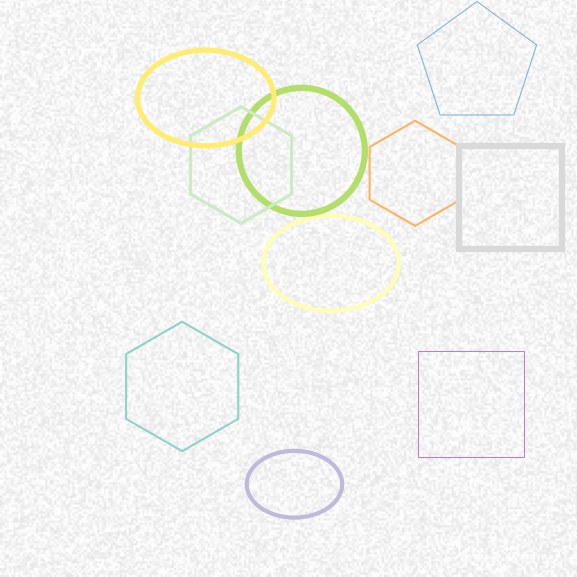[{"shape": "hexagon", "thickness": 1, "radius": 0.56, "center": [0.315, 0.33]}, {"shape": "oval", "thickness": 2, "radius": 0.59, "center": [0.573, 0.543]}, {"shape": "oval", "thickness": 2, "radius": 0.41, "center": [0.51, 0.161]}, {"shape": "pentagon", "thickness": 0.5, "radius": 0.54, "center": [0.826, 0.888]}, {"shape": "hexagon", "thickness": 1, "radius": 0.46, "center": [0.719, 0.699]}, {"shape": "circle", "thickness": 3, "radius": 0.55, "center": [0.523, 0.738]}, {"shape": "square", "thickness": 3, "radius": 0.45, "center": [0.884, 0.657]}, {"shape": "square", "thickness": 0.5, "radius": 0.46, "center": [0.815, 0.299]}, {"shape": "hexagon", "thickness": 1.5, "radius": 0.5, "center": [0.417, 0.713]}, {"shape": "oval", "thickness": 2.5, "radius": 0.59, "center": [0.356, 0.829]}]